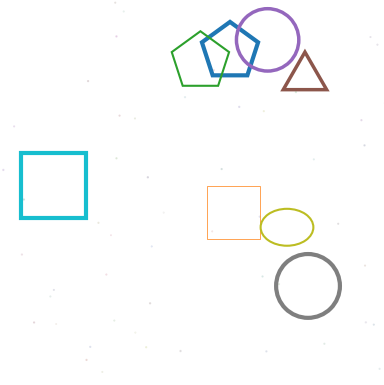[{"shape": "pentagon", "thickness": 3, "radius": 0.38, "center": [0.597, 0.866]}, {"shape": "square", "thickness": 0.5, "radius": 0.34, "center": [0.607, 0.448]}, {"shape": "pentagon", "thickness": 1.5, "radius": 0.39, "center": [0.521, 0.841]}, {"shape": "circle", "thickness": 2.5, "radius": 0.4, "center": [0.695, 0.896]}, {"shape": "triangle", "thickness": 2.5, "radius": 0.33, "center": [0.792, 0.8]}, {"shape": "circle", "thickness": 3, "radius": 0.41, "center": [0.8, 0.257]}, {"shape": "oval", "thickness": 1.5, "radius": 0.34, "center": [0.745, 0.41]}, {"shape": "square", "thickness": 3, "radius": 0.42, "center": [0.14, 0.519]}]